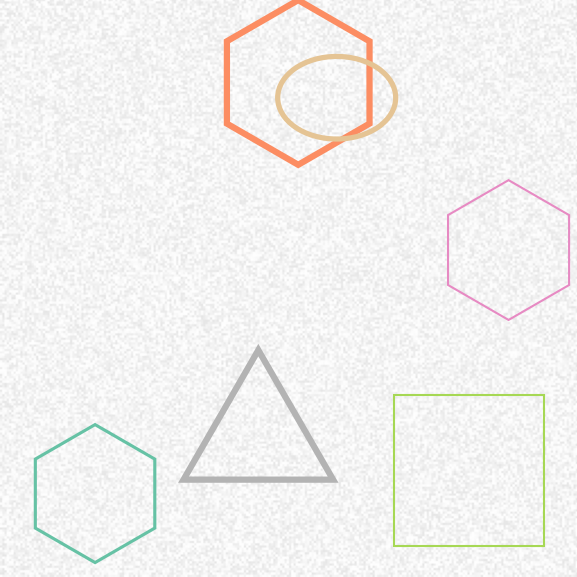[{"shape": "hexagon", "thickness": 1.5, "radius": 0.6, "center": [0.165, 0.144]}, {"shape": "hexagon", "thickness": 3, "radius": 0.71, "center": [0.516, 0.856]}, {"shape": "hexagon", "thickness": 1, "radius": 0.61, "center": [0.881, 0.566]}, {"shape": "square", "thickness": 1, "radius": 0.65, "center": [0.812, 0.184]}, {"shape": "oval", "thickness": 2.5, "radius": 0.51, "center": [0.583, 0.83]}, {"shape": "triangle", "thickness": 3, "radius": 0.75, "center": [0.447, 0.243]}]